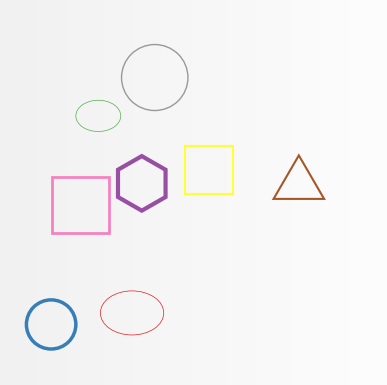[{"shape": "oval", "thickness": 0.5, "radius": 0.41, "center": [0.341, 0.187]}, {"shape": "circle", "thickness": 2.5, "radius": 0.32, "center": [0.132, 0.157]}, {"shape": "oval", "thickness": 0.5, "radius": 0.29, "center": [0.254, 0.699]}, {"shape": "hexagon", "thickness": 3, "radius": 0.35, "center": [0.366, 0.524]}, {"shape": "square", "thickness": 1.5, "radius": 0.31, "center": [0.538, 0.558]}, {"shape": "triangle", "thickness": 1.5, "radius": 0.38, "center": [0.771, 0.521]}, {"shape": "square", "thickness": 2, "radius": 0.37, "center": [0.208, 0.467]}, {"shape": "circle", "thickness": 1, "radius": 0.43, "center": [0.399, 0.799]}]